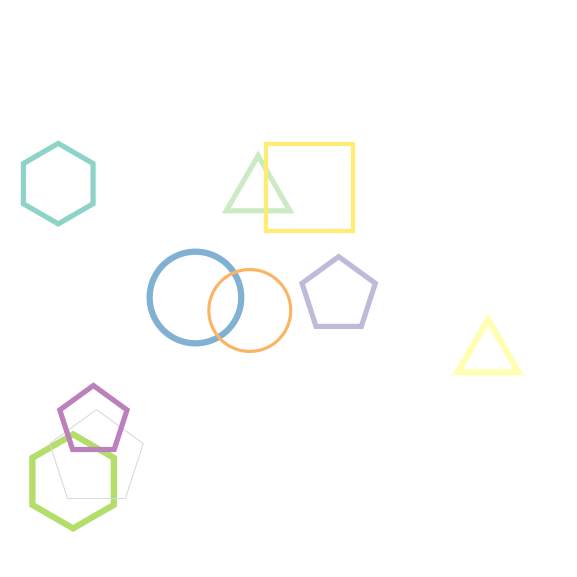[{"shape": "hexagon", "thickness": 2.5, "radius": 0.35, "center": [0.101, 0.681]}, {"shape": "triangle", "thickness": 3, "radius": 0.3, "center": [0.845, 0.385]}, {"shape": "pentagon", "thickness": 2.5, "radius": 0.33, "center": [0.586, 0.488]}, {"shape": "circle", "thickness": 3, "radius": 0.4, "center": [0.338, 0.484]}, {"shape": "circle", "thickness": 1.5, "radius": 0.35, "center": [0.433, 0.462]}, {"shape": "hexagon", "thickness": 3, "radius": 0.41, "center": [0.127, 0.166]}, {"shape": "pentagon", "thickness": 0.5, "radius": 0.43, "center": [0.167, 0.205]}, {"shape": "pentagon", "thickness": 2.5, "radius": 0.31, "center": [0.162, 0.27]}, {"shape": "triangle", "thickness": 2.5, "radius": 0.32, "center": [0.447, 0.666]}, {"shape": "square", "thickness": 2, "radius": 0.38, "center": [0.535, 0.674]}]